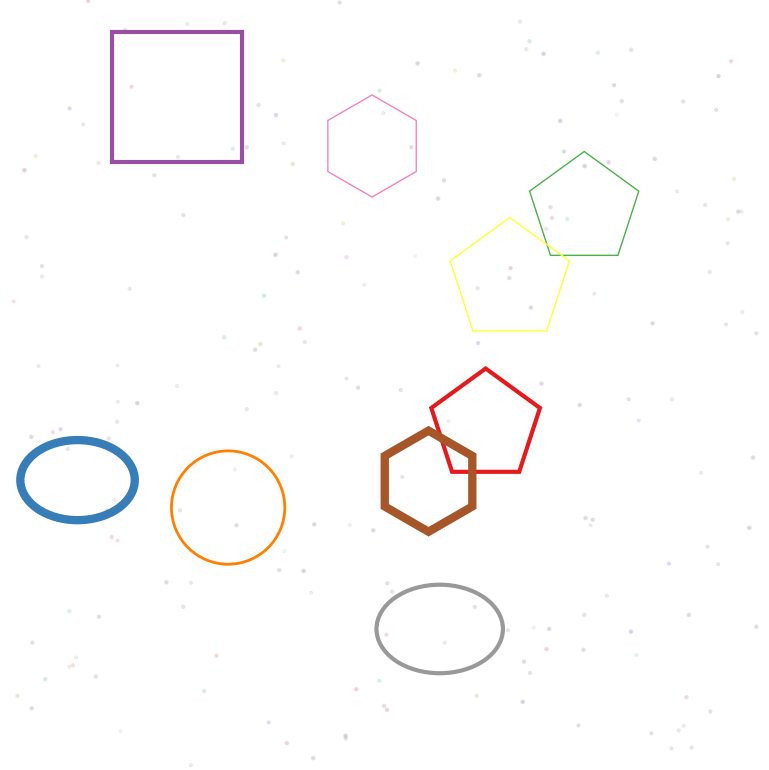[{"shape": "pentagon", "thickness": 1.5, "radius": 0.37, "center": [0.631, 0.447]}, {"shape": "oval", "thickness": 3, "radius": 0.37, "center": [0.101, 0.376]}, {"shape": "pentagon", "thickness": 0.5, "radius": 0.37, "center": [0.759, 0.729]}, {"shape": "square", "thickness": 1.5, "radius": 0.42, "center": [0.23, 0.875]}, {"shape": "circle", "thickness": 1, "radius": 0.37, "center": [0.296, 0.341]}, {"shape": "pentagon", "thickness": 0.5, "radius": 0.41, "center": [0.662, 0.636]}, {"shape": "hexagon", "thickness": 3, "radius": 0.33, "center": [0.557, 0.375]}, {"shape": "hexagon", "thickness": 0.5, "radius": 0.33, "center": [0.483, 0.81]}, {"shape": "oval", "thickness": 1.5, "radius": 0.41, "center": [0.571, 0.183]}]